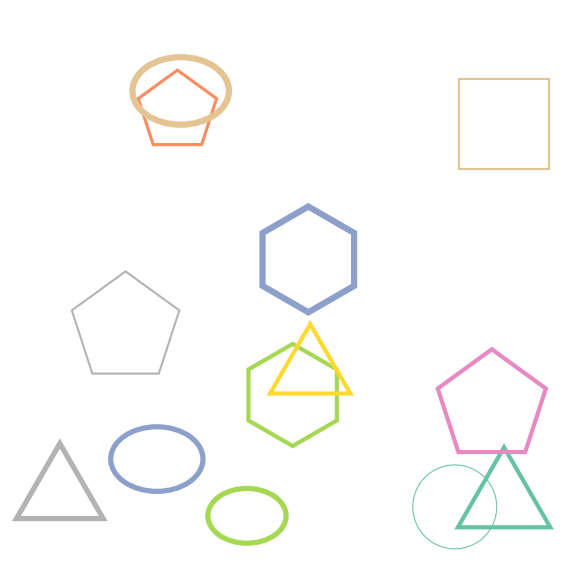[{"shape": "circle", "thickness": 0.5, "radius": 0.36, "center": [0.787, 0.121]}, {"shape": "triangle", "thickness": 2, "radius": 0.46, "center": [0.873, 0.132]}, {"shape": "pentagon", "thickness": 1.5, "radius": 0.36, "center": [0.307, 0.806]}, {"shape": "oval", "thickness": 2.5, "radius": 0.4, "center": [0.272, 0.204]}, {"shape": "hexagon", "thickness": 3, "radius": 0.46, "center": [0.534, 0.55]}, {"shape": "pentagon", "thickness": 2, "radius": 0.49, "center": [0.852, 0.296]}, {"shape": "hexagon", "thickness": 2, "radius": 0.44, "center": [0.507, 0.315]}, {"shape": "oval", "thickness": 2.5, "radius": 0.34, "center": [0.428, 0.106]}, {"shape": "triangle", "thickness": 2, "radius": 0.4, "center": [0.537, 0.358]}, {"shape": "oval", "thickness": 3, "radius": 0.42, "center": [0.313, 0.842]}, {"shape": "square", "thickness": 1, "radius": 0.39, "center": [0.873, 0.785]}, {"shape": "triangle", "thickness": 2.5, "radius": 0.43, "center": [0.104, 0.144]}, {"shape": "pentagon", "thickness": 1, "radius": 0.49, "center": [0.217, 0.431]}]